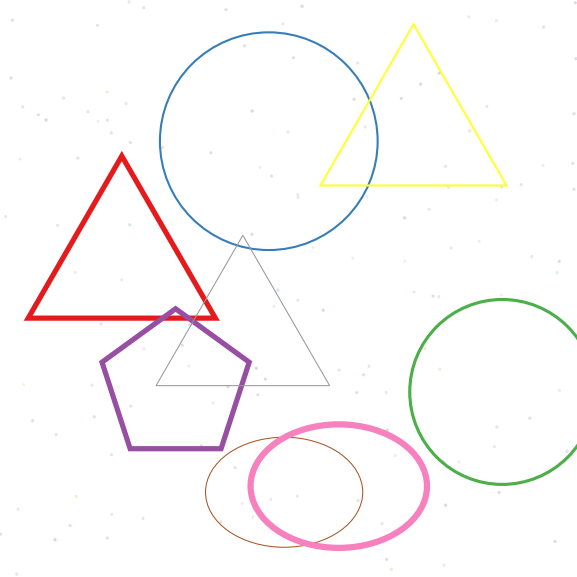[{"shape": "triangle", "thickness": 2.5, "radius": 0.94, "center": [0.211, 0.542]}, {"shape": "circle", "thickness": 1, "radius": 0.94, "center": [0.465, 0.755]}, {"shape": "circle", "thickness": 1.5, "radius": 0.8, "center": [0.87, 0.32]}, {"shape": "pentagon", "thickness": 2.5, "radius": 0.67, "center": [0.304, 0.331]}, {"shape": "triangle", "thickness": 1, "radius": 0.93, "center": [0.716, 0.771]}, {"shape": "oval", "thickness": 0.5, "radius": 0.68, "center": [0.492, 0.147]}, {"shape": "oval", "thickness": 3, "radius": 0.76, "center": [0.587, 0.157]}, {"shape": "triangle", "thickness": 0.5, "radius": 0.87, "center": [0.421, 0.418]}]